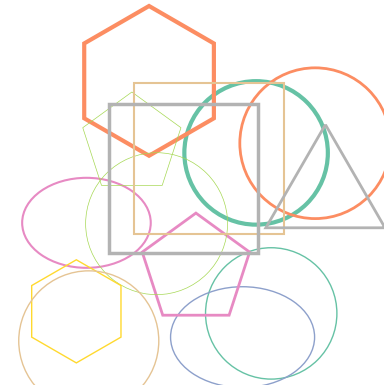[{"shape": "circle", "thickness": 1, "radius": 0.85, "center": [0.704, 0.186]}, {"shape": "circle", "thickness": 3, "radius": 0.93, "center": [0.665, 0.603]}, {"shape": "hexagon", "thickness": 3, "radius": 0.97, "center": [0.387, 0.79]}, {"shape": "circle", "thickness": 2, "radius": 0.98, "center": [0.819, 0.628]}, {"shape": "oval", "thickness": 1, "radius": 0.94, "center": [0.63, 0.124]}, {"shape": "oval", "thickness": 1.5, "radius": 0.84, "center": [0.225, 0.421]}, {"shape": "pentagon", "thickness": 2, "radius": 0.73, "center": [0.509, 0.3]}, {"shape": "circle", "thickness": 0.5, "radius": 0.92, "center": [0.407, 0.419]}, {"shape": "pentagon", "thickness": 0.5, "radius": 0.67, "center": [0.342, 0.627]}, {"shape": "hexagon", "thickness": 1, "radius": 0.67, "center": [0.198, 0.191]}, {"shape": "circle", "thickness": 1, "radius": 0.91, "center": [0.231, 0.115]}, {"shape": "square", "thickness": 1.5, "radius": 0.98, "center": [0.543, 0.588]}, {"shape": "triangle", "thickness": 2, "radius": 0.89, "center": [0.845, 0.498]}, {"shape": "square", "thickness": 2.5, "radius": 0.97, "center": [0.476, 0.537]}]